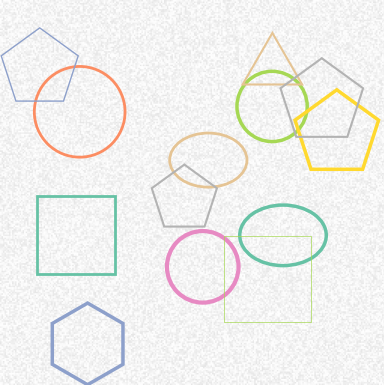[{"shape": "square", "thickness": 2, "radius": 0.51, "center": [0.197, 0.389]}, {"shape": "oval", "thickness": 2.5, "radius": 0.56, "center": [0.735, 0.389]}, {"shape": "circle", "thickness": 2, "radius": 0.59, "center": [0.207, 0.71]}, {"shape": "pentagon", "thickness": 1, "radius": 0.53, "center": [0.103, 0.822]}, {"shape": "hexagon", "thickness": 2.5, "radius": 0.53, "center": [0.228, 0.107]}, {"shape": "circle", "thickness": 3, "radius": 0.46, "center": [0.527, 0.307]}, {"shape": "circle", "thickness": 2.5, "radius": 0.46, "center": [0.707, 0.724]}, {"shape": "square", "thickness": 0.5, "radius": 0.56, "center": [0.695, 0.275]}, {"shape": "pentagon", "thickness": 2.5, "radius": 0.57, "center": [0.875, 0.653]}, {"shape": "oval", "thickness": 2, "radius": 0.5, "center": [0.541, 0.584]}, {"shape": "triangle", "thickness": 1.5, "radius": 0.45, "center": [0.707, 0.825]}, {"shape": "pentagon", "thickness": 1.5, "radius": 0.44, "center": [0.479, 0.484]}, {"shape": "pentagon", "thickness": 1.5, "radius": 0.56, "center": [0.836, 0.736]}]